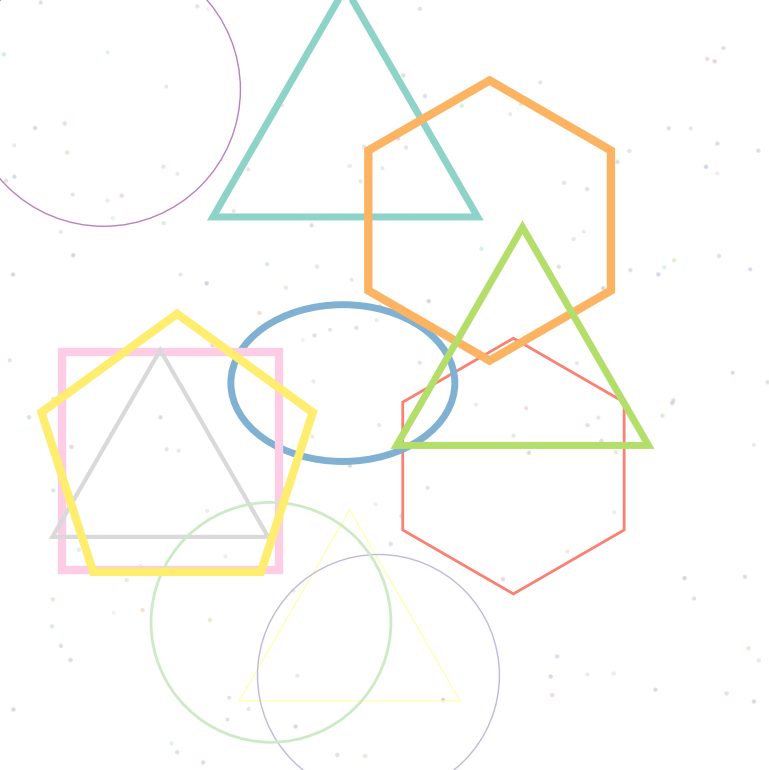[{"shape": "triangle", "thickness": 2.5, "radius": 0.99, "center": [0.448, 0.817]}, {"shape": "triangle", "thickness": 0.5, "radius": 0.83, "center": [0.454, 0.172]}, {"shape": "circle", "thickness": 0.5, "radius": 0.79, "center": [0.492, 0.123]}, {"shape": "hexagon", "thickness": 1, "radius": 0.83, "center": [0.667, 0.395]}, {"shape": "oval", "thickness": 2.5, "radius": 0.73, "center": [0.445, 0.503]}, {"shape": "hexagon", "thickness": 3, "radius": 0.91, "center": [0.636, 0.714]}, {"shape": "triangle", "thickness": 2.5, "radius": 0.94, "center": [0.679, 0.516]}, {"shape": "square", "thickness": 3, "radius": 0.71, "center": [0.221, 0.401]}, {"shape": "triangle", "thickness": 1.5, "radius": 0.81, "center": [0.208, 0.384]}, {"shape": "circle", "thickness": 0.5, "radius": 0.89, "center": [0.135, 0.884]}, {"shape": "circle", "thickness": 1, "radius": 0.78, "center": [0.352, 0.192]}, {"shape": "pentagon", "thickness": 3, "radius": 0.93, "center": [0.23, 0.407]}]